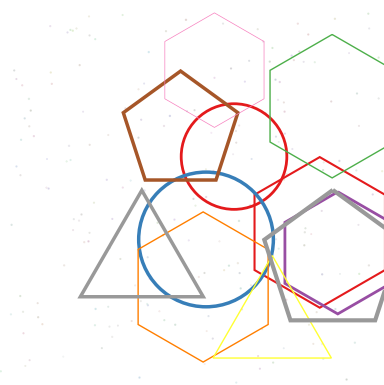[{"shape": "hexagon", "thickness": 1.5, "radius": 0.98, "center": [0.831, 0.396]}, {"shape": "circle", "thickness": 2, "radius": 0.69, "center": [0.608, 0.593]}, {"shape": "circle", "thickness": 2.5, "radius": 0.87, "center": [0.535, 0.378]}, {"shape": "hexagon", "thickness": 1, "radius": 0.93, "center": [0.863, 0.724]}, {"shape": "hexagon", "thickness": 2, "radius": 0.79, "center": [0.877, 0.343]}, {"shape": "hexagon", "thickness": 1, "radius": 0.97, "center": [0.528, 0.255]}, {"shape": "triangle", "thickness": 1, "radius": 0.89, "center": [0.707, 0.159]}, {"shape": "pentagon", "thickness": 2.5, "radius": 0.78, "center": [0.469, 0.659]}, {"shape": "hexagon", "thickness": 0.5, "radius": 0.74, "center": [0.557, 0.818]}, {"shape": "triangle", "thickness": 2.5, "radius": 0.92, "center": [0.368, 0.321]}, {"shape": "pentagon", "thickness": 3, "radius": 0.94, "center": [0.864, 0.319]}]